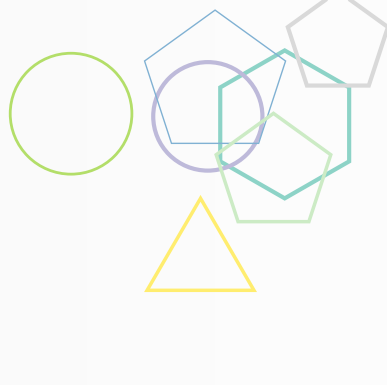[{"shape": "hexagon", "thickness": 3, "radius": 0.96, "center": [0.735, 0.677]}, {"shape": "circle", "thickness": 3, "radius": 0.7, "center": [0.536, 0.698]}, {"shape": "pentagon", "thickness": 1, "radius": 0.96, "center": [0.555, 0.782]}, {"shape": "circle", "thickness": 2, "radius": 0.79, "center": [0.183, 0.705]}, {"shape": "pentagon", "thickness": 3, "radius": 0.68, "center": [0.872, 0.888]}, {"shape": "pentagon", "thickness": 2.5, "radius": 0.78, "center": [0.706, 0.55]}, {"shape": "triangle", "thickness": 2.5, "radius": 0.8, "center": [0.518, 0.326]}]